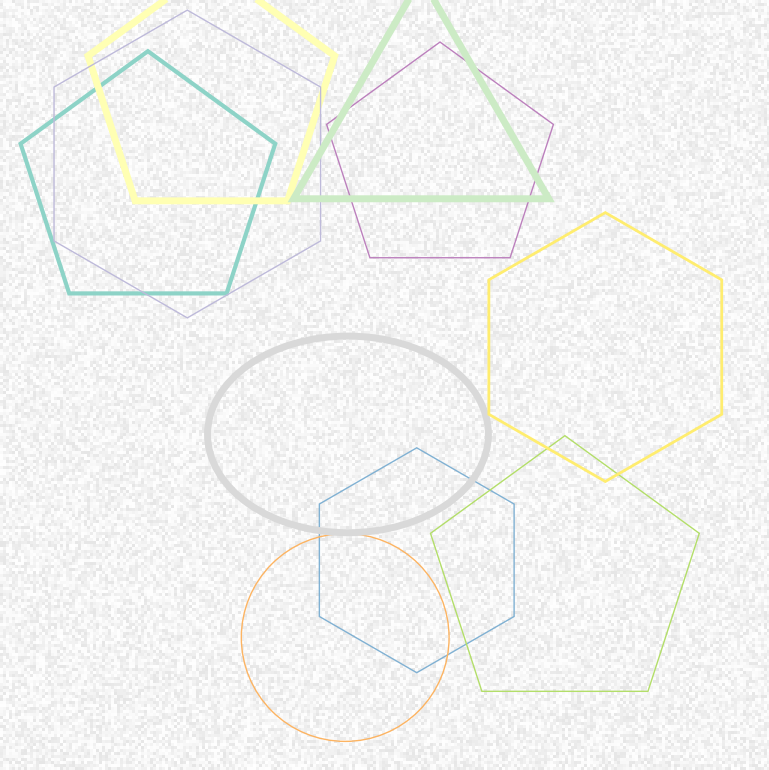[{"shape": "pentagon", "thickness": 1.5, "radius": 0.87, "center": [0.192, 0.76]}, {"shape": "pentagon", "thickness": 2.5, "radius": 0.84, "center": [0.274, 0.875]}, {"shape": "hexagon", "thickness": 0.5, "radius": 1.0, "center": [0.243, 0.787]}, {"shape": "hexagon", "thickness": 0.5, "radius": 0.73, "center": [0.541, 0.272]}, {"shape": "circle", "thickness": 0.5, "radius": 0.67, "center": [0.448, 0.172]}, {"shape": "pentagon", "thickness": 0.5, "radius": 0.92, "center": [0.734, 0.251]}, {"shape": "oval", "thickness": 2.5, "radius": 0.91, "center": [0.452, 0.436]}, {"shape": "pentagon", "thickness": 0.5, "radius": 0.77, "center": [0.571, 0.791]}, {"shape": "triangle", "thickness": 2.5, "radius": 0.96, "center": [0.547, 0.838]}, {"shape": "hexagon", "thickness": 1, "radius": 0.87, "center": [0.786, 0.549]}]